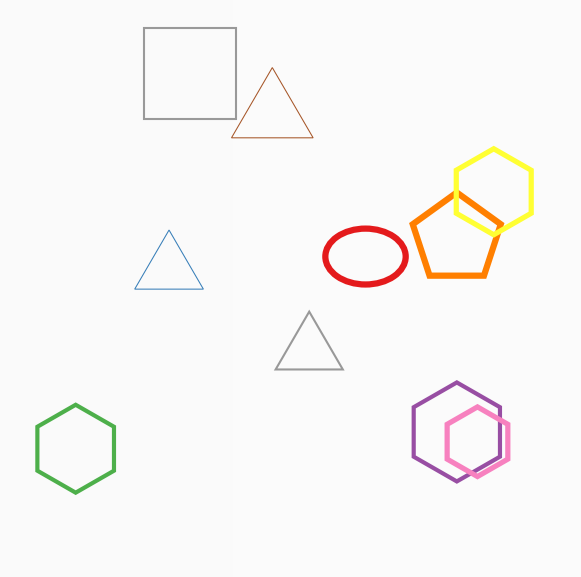[{"shape": "oval", "thickness": 3, "radius": 0.35, "center": [0.629, 0.555]}, {"shape": "triangle", "thickness": 0.5, "radius": 0.34, "center": [0.291, 0.533]}, {"shape": "hexagon", "thickness": 2, "radius": 0.38, "center": [0.13, 0.222]}, {"shape": "hexagon", "thickness": 2, "radius": 0.43, "center": [0.786, 0.251]}, {"shape": "pentagon", "thickness": 3, "radius": 0.4, "center": [0.786, 0.586]}, {"shape": "hexagon", "thickness": 2.5, "radius": 0.37, "center": [0.849, 0.667]}, {"shape": "triangle", "thickness": 0.5, "radius": 0.41, "center": [0.468, 0.801]}, {"shape": "hexagon", "thickness": 2.5, "radius": 0.3, "center": [0.821, 0.234]}, {"shape": "square", "thickness": 1, "radius": 0.4, "center": [0.326, 0.872]}, {"shape": "triangle", "thickness": 1, "radius": 0.33, "center": [0.532, 0.393]}]